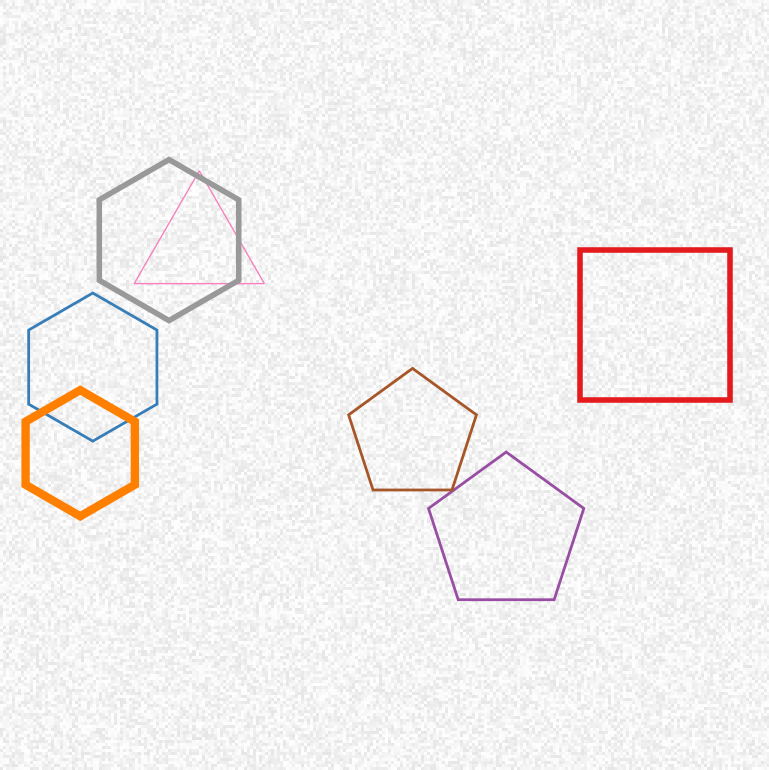[{"shape": "square", "thickness": 2, "radius": 0.49, "center": [0.85, 0.578]}, {"shape": "hexagon", "thickness": 1, "radius": 0.48, "center": [0.121, 0.523]}, {"shape": "pentagon", "thickness": 1, "radius": 0.53, "center": [0.657, 0.307]}, {"shape": "hexagon", "thickness": 3, "radius": 0.41, "center": [0.104, 0.411]}, {"shape": "pentagon", "thickness": 1, "radius": 0.44, "center": [0.536, 0.434]}, {"shape": "triangle", "thickness": 0.5, "radius": 0.49, "center": [0.259, 0.68]}, {"shape": "hexagon", "thickness": 2, "radius": 0.52, "center": [0.219, 0.688]}]